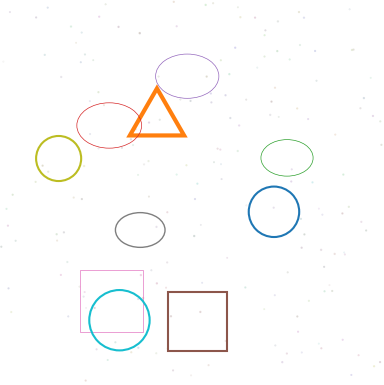[{"shape": "circle", "thickness": 1.5, "radius": 0.33, "center": [0.712, 0.45]}, {"shape": "triangle", "thickness": 3, "radius": 0.41, "center": [0.408, 0.689]}, {"shape": "oval", "thickness": 0.5, "radius": 0.34, "center": [0.745, 0.59]}, {"shape": "oval", "thickness": 0.5, "radius": 0.42, "center": [0.284, 0.674]}, {"shape": "oval", "thickness": 0.5, "radius": 0.41, "center": [0.486, 0.802]}, {"shape": "square", "thickness": 1.5, "radius": 0.38, "center": [0.512, 0.164]}, {"shape": "square", "thickness": 0.5, "radius": 0.4, "center": [0.29, 0.218]}, {"shape": "oval", "thickness": 1, "radius": 0.32, "center": [0.364, 0.403]}, {"shape": "circle", "thickness": 1.5, "radius": 0.29, "center": [0.152, 0.588]}, {"shape": "circle", "thickness": 1.5, "radius": 0.39, "center": [0.31, 0.168]}]